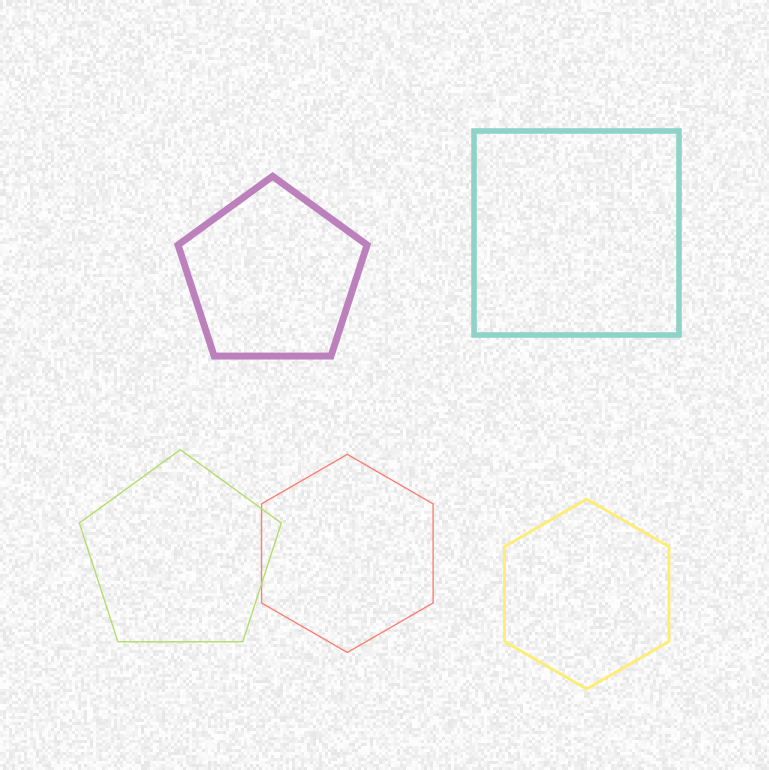[{"shape": "square", "thickness": 2, "radius": 0.66, "center": [0.749, 0.697]}, {"shape": "hexagon", "thickness": 0.5, "radius": 0.64, "center": [0.451, 0.281]}, {"shape": "pentagon", "thickness": 0.5, "radius": 0.69, "center": [0.234, 0.278]}, {"shape": "pentagon", "thickness": 2.5, "radius": 0.65, "center": [0.354, 0.642]}, {"shape": "hexagon", "thickness": 1, "radius": 0.62, "center": [0.762, 0.228]}]